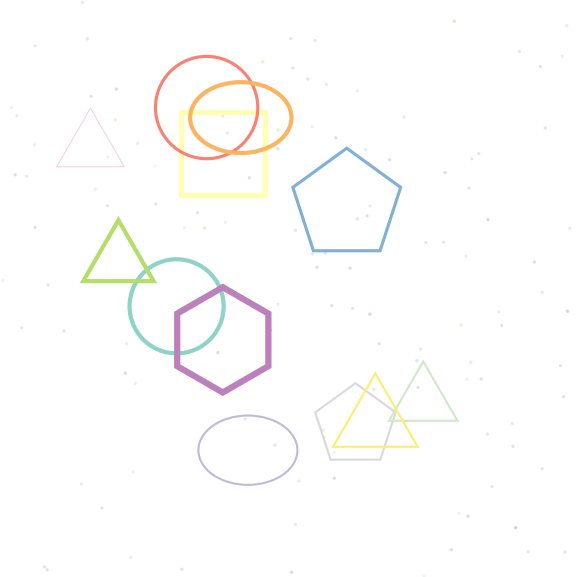[{"shape": "circle", "thickness": 2, "radius": 0.41, "center": [0.306, 0.469]}, {"shape": "square", "thickness": 2.5, "radius": 0.36, "center": [0.386, 0.734]}, {"shape": "oval", "thickness": 1, "radius": 0.43, "center": [0.429, 0.22]}, {"shape": "circle", "thickness": 1.5, "radius": 0.44, "center": [0.358, 0.813]}, {"shape": "pentagon", "thickness": 1.5, "radius": 0.49, "center": [0.6, 0.644]}, {"shape": "oval", "thickness": 2, "radius": 0.44, "center": [0.417, 0.795]}, {"shape": "triangle", "thickness": 2, "radius": 0.35, "center": [0.205, 0.548]}, {"shape": "triangle", "thickness": 0.5, "radius": 0.34, "center": [0.157, 0.744]}, {"shape": "pentagon", "thickness": 1, "radius": 0.37, "center": [0.615, 0.262]}, {"shape": "hexagon", "thickness": 3, "radius": 0.46, "center": [0.386, 0.411]}, {"shape": "triangle", "thickness": 1, "radius": 0.34, "center": [0.733, 0.305]}, {"shape": "triangle", "thickness": 1, "radius": 0.42, "center": [0.65, 0.268]}]